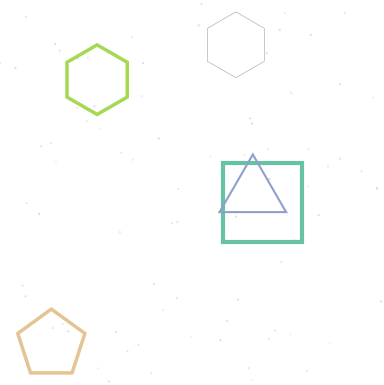[{"shape": "square", "thickness": 3, "radius": 0.51, "center": [0.681, 0.474]}, {"shape": "triangle", "thickness": 1.5, "radius": 0.5, "center": [0.657, 0.499]}, {"shape": "hexagon", "thickness": 2.5, "radius": 0.45, "center": [0.252, 0.793]}, {"shape": "pentagon", "thickness": 2.5, "radius": 0.46, "center": [0.133, 0.106]}, {"shape": "hexagon", "thickness": 0.5, "radius": 0.43, "center": [0.613, 0.884]}]